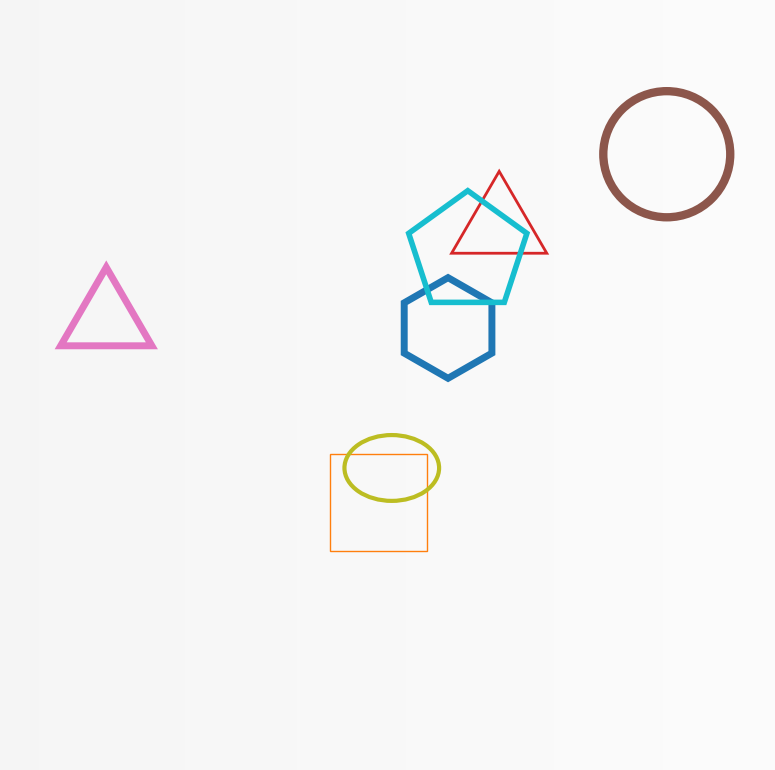[{"shape": "hexagon", "thickness": 2.5, "radius": 0.33, "center": [0.578, 0.574]}, {"shape": "square", "thickness": 0.5, "radius": 0.32, "center": [0.488, 0.347]}, {"shape": "triangle", "thickness": 1, "radius": 0.35, "center": [0.644, 0.707]}, {"shape": "circle", "thickness": 3, "radius": 0.41, "center": [0.86, 0.8]}, {"shape": "triangle", "thickness": 2.5, "radius": 0.34, "center": [0.137, 0.585]}, {"shape": "oval", "thickness": 1.5, "radius": 0.31, "center": [0.506, 0.392]}, {"shape": "pentagon", "thickness": 2, "radius": 0.4, "center": [0.604, 0.672]}]